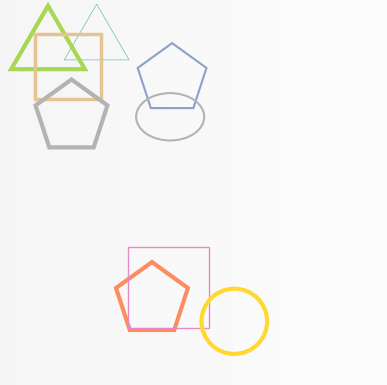[{"shape": "triangle", "thickness": 0.5, "radius": 0.48, "center": [0.249, 0.893]}, {"shape": "pentagon", "thickness": 3, "radius": 0.49, "center": [0.392, 0.222]}, {"shape": "pentagon", "thickness": 1.5, "radius": 0.47, "center": [0.444, 0.795]}, {"shape": "square", "thickness": 1, "radius": 0.53, "center": [0.434, 0.253]}, {"shape": "triangle", "thickness": 3, "radius": 0.55, "center": [0.124, 0.875]}, {"shape": "circle", "thickness": 3, "radius": 0.42, "center": [0.605, 0.165]}, {"shape": "square", "thickness": 2.5, "radius": 0.42, "center": [0.176, 0.827]}, {"shape": "oval", "thickness": 1.5, "radius": 0.44, "center": [0.439, 0.697]}, {"shape": "pentagon", "thickness": 3, "radius": 0.49, "center": [0.184, 0.696]}]